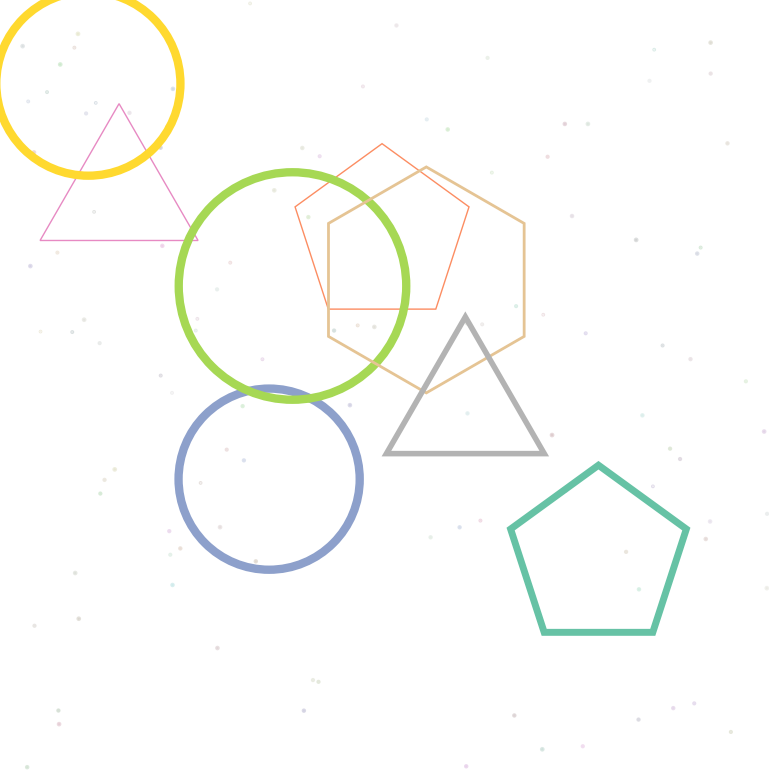[{"shape": "pentagon", "thickness": 2.5, "radius": 0.6, "center": [0.777, 0.276]}, {"shape": "pentagon", "thickness": 0.5, "radius": 0.59, "center": [0.496, 0.695]}, {"shape": "circle", "thickness": 3, "radius": 0.59, "center": [0.35, 0.378]}, {"shape": "triangle", "thickness": 0.5, "radius": 0.59, "center": [0.155, 0.747]}, {"shape": "circle", "thickness": 3, "radius": 0.74, "center": [0.38, 0.629]}, {"shape": "circle", "thickness": 3, "radius": 0.6, "center": [0.115, 0.891]}, {"shape": "hexagon", "thickness": 1, "radius": 0.73, "center": [0.554, 0.636]}, {"shape": "triangle", "thickness": 2, "radius": 0.59, "center": [0.604, 0.47]}]